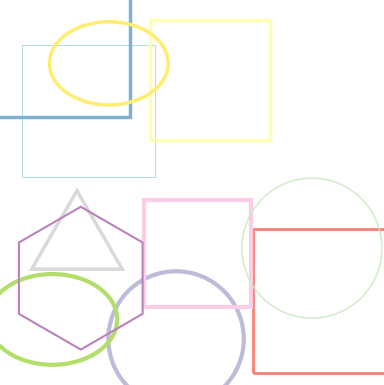[{"shape": "square", "thickness": 0.5, "radius": 0.86, "center": [0.23, 0.711]}, {"shape": "square", "thickness": 2.5, "radius": 0.78, "center": [0.545, 0.792]}, {"shape": "circle", "thickness": 3, "radius": 0.88, "center": [0.457, 0.12]}, {"shape": "square", "thickness": 2, "radius": 0.93, "center": [0.843, 0.218]}, {"shape": "square", "thickness": 2.5, "radius": 0.92, "center": [0.153, 0.879]}, {"shape": "oval", "thickness": 3, "radius": 0.84, "center": [0.136, 0.17]}, {"shape": "square", "thickness": 3, "radius": 0.69, "center": [0.513, 0.342]}, {"shape": "triangle", "thickness": 2.5, "radius": 0.68, "center": [0.2, 0.369]}, {"shape": "hexagon", "thickness": 1.5, "radius": 0.93, "center": [0.21, 0.277]}, {"shape": "circle", "thickness": 1, "radius": 0.91, "center": [0.81, 0.356]}, {"shape": "oval", "thickness": 2.5, "radius": 0.77, "center": [0.283, 0.835]}]